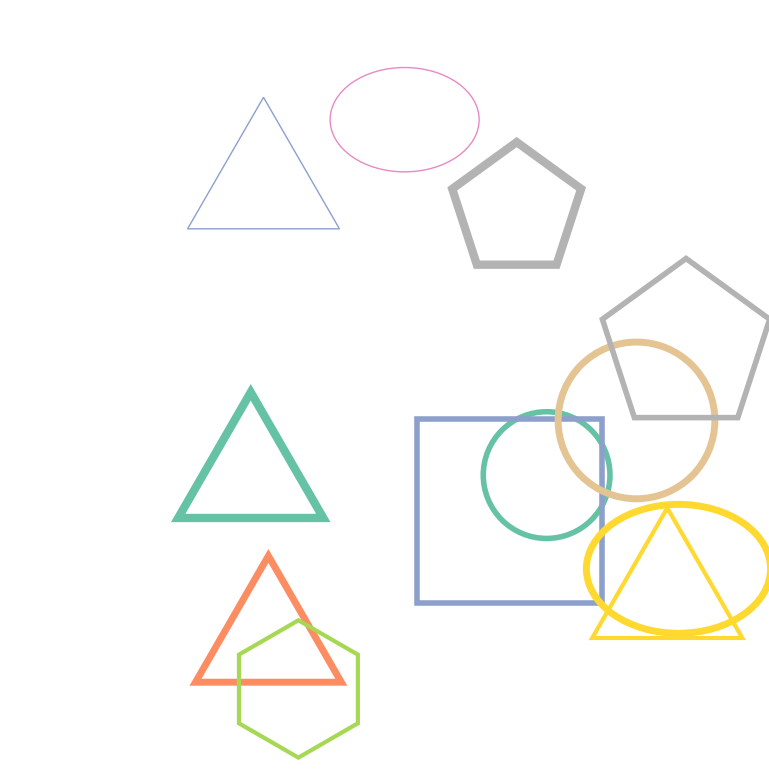[{"shape": "circle", "thickness": 2, "radius": 0.41, "center": [0.71, 0.383]}, {"shape": "triangle", "thickness": 3, "radius": 0.54, "center": [0.326, 0.382]}, {"shape": "triangle", "thickness": 2.5, "radius": 0.55, "center": [0.349, 0.169]}, {"shape": "triangle", "thickness": 0.5, "radius": 0.57, "center": [0.342, 0.76]}, {"shape": "square", "thickness": 2, "radius": 0.6, "center": [0.662, 0.337]}, {"shape": "oval", "thickness": 0.5, "radius": 0.48, "center": [0.525, 0.845]}, {"shape": "hexagon", "thickness": 1.5, "radius": 0.45, "center": [0.388, 0.105]}, {"shape": "oval", "thickness": 2.5, "radius": 0.6, "center": [0.881, 0.261]}, {"shape": "triangle", "thickness": 1.5, "radius": 0.56, "center": [0.867, 0.228]}, {"shape": "circle", "thickness": 2.5, "radius": 0.51, "center": [0.827, 0.454]}, {"shape": "pentagon", "thickness": 3, "radius": 0.44, "center": [0.671, 0.727]}, {"shape": "pentagon", "thickness": 2, "radius": 0.57, "center": [0.891, 0.55]}]